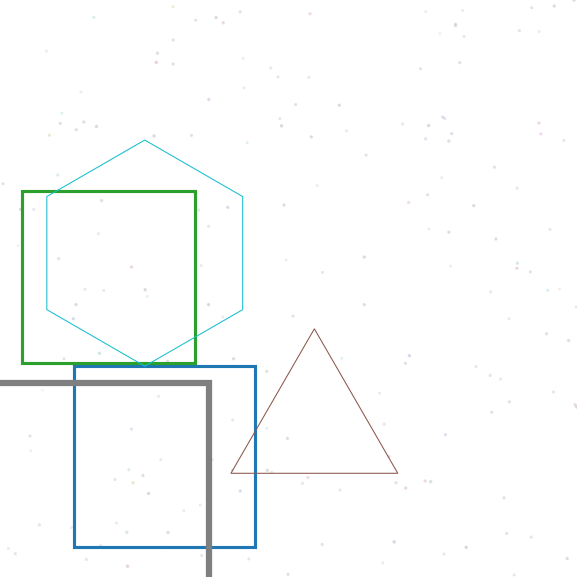[{"shape": "square", "thickness": 1.5, "radius": 0.78, "center": [0.285, 0.209]}, {"shape": "square", "thickness": 1.5, "radius": 0.75, "center": [0.188, 0.519]}, {"shape": "triangle", "thickness": 0.5, "radius": 0.83, "center": [0.544, 0.263]}, {"shape": "square", "thickness": 3, "radius": 0.99, "center": [0.164, 0.138]}, {"shape": "hexagon", "thickness": 0.5, "radius": 0.98, "center": [0.251, 0.561]}]